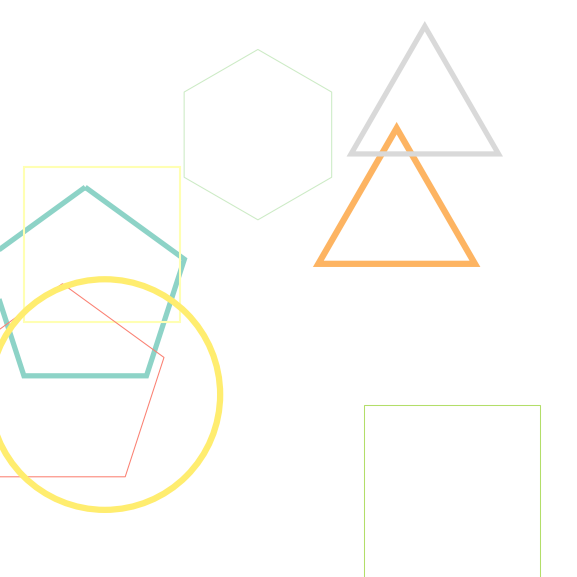[{"shape": "pentagon", "thickness": 2.5, "radius": 0.9, "center": [0.148, 0.494]}, {"shape": "square", "thickness": 1, "radius": 0.67, "center": [0.176, 0.576]}, {"shape": "pentagon", "thickness": 0.5, "radius": 0.92, "center": [0.108, 0.323]}, {"shape": "triangle", "thickness": 3, "radius": 0.78, "center": [0.687, 0.621]}, {"shape": "square", "thickness": 0.5, "radius": 0.76, "center": [0.782, 0.146]}, {"shape": "triangle", "thickness": 2.5, "radius": 0.74, "center": [0.736, 0.806]}, {"shape": "hexagon", "thickness": 0.5, "radius": 0.74, "center": [0.447, 0.766]}, {"shape": "circle", "thickness": 3, "radius": 1.0, "center": [0.182, 0.316]}]